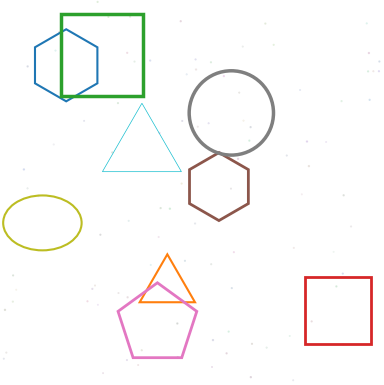[{"shape": "hexagon", "thickness": 1.5, "radius": 0.47, "center": [0.172, 0.83]}, {"shape": "triangle", "thickness": 1.5, "radius": 0.41, "center": [0.435, 0.256]}, {"shape": "square", "thickness": 2.5, "radius": 0.53, "center": [0.265, 0.857]}, {"shape": "square", "thickness": 2, "radius": 0.43, "center": [0.878, 0.193]}, {"shape": "hexagon", "thickness": 2, "radius": 0.44, "center": [0.569, 0.515]}, {"shape": "pentagon", "thickness": 2, "radius": 0.54, "center": [0.409, 0.158]}, {"shape": "circle", "thickness": 2.5, "radius": 0.55, "center": [0.601, 0.707]}, {"shape": "oval", "thickness": 1.5, "radius": 0.51, "center": [0.11, 0.421]}, {"shape": "triangle", "thickness": 0.5, "radius": 0.59, "center": [0.369, 0.613]}]